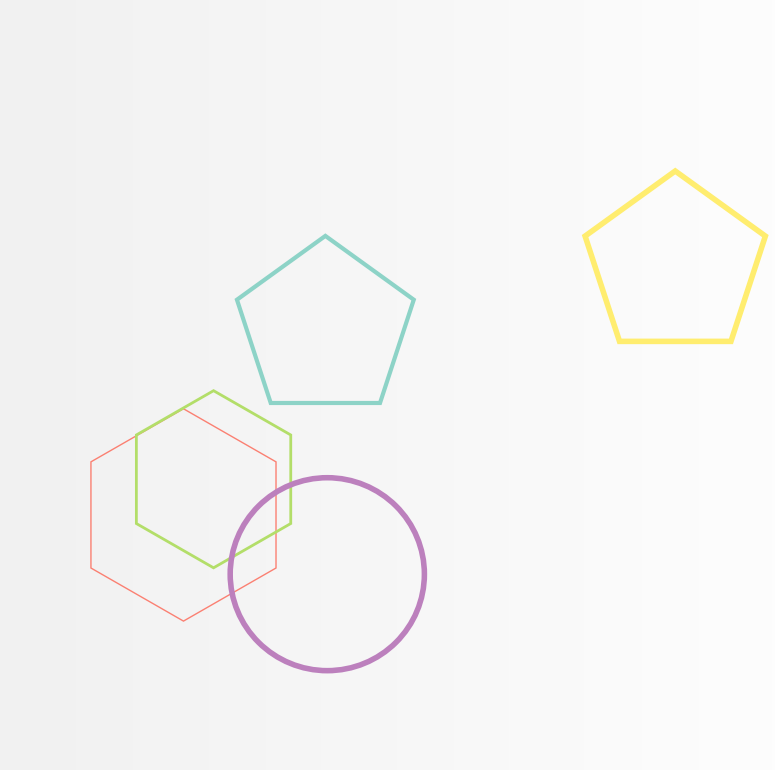[{"shape": "pentagon", "thickness": 1.5, "radius": 0.6, "center": [0.42, 0.574]}, {"shape": "hexagon", "thickness": 0.5, "radius": 0.69, "center": [0.237, 0.331]}, {"shape": "hexagon", "thickness": 1, "radius": 0.58, "center": [0.276, 0.378]}, {"shape": "circle", "thickness": 2, "radius": 0.63, "center": [0.422, 0.254]}, {"shape": "pentagon", "thickness": 2, "radius": 0.61, "center": [0.871, 0.656]}]